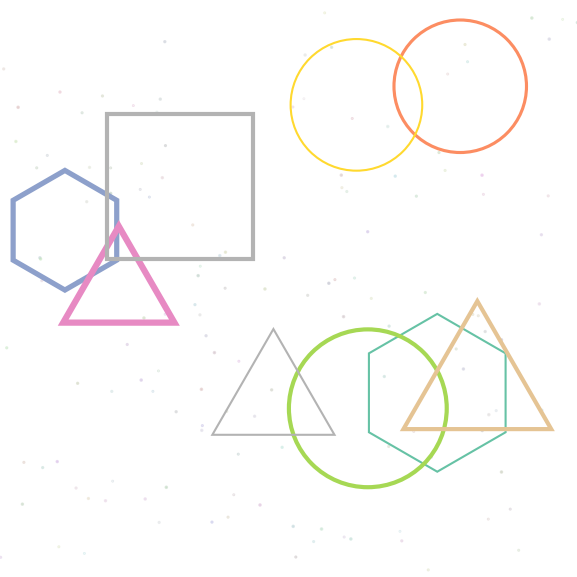[{"shape": "hexagon", "thickness": 1, "radius": 0.68, "center": [0.757, 0.319]}, {"shape": "circle", "thickness": 1.5, "radius": 0.57, "center": [0.797, 0.85]}, {"shape": "hexagon", "thickness": 2.5, "radius": 0.52, "center": [0.112, 0.6]}, {"shape": "triangle", "thickness": 3, "radius": 0.56, "center": [0.206, 0.496]}, {"shape": "circle", "thickness": 2, "radius": 0.68, "center": [0.637, 0.292]}, {"shape": "circle", "thickness": 1, "radius": 0.57, "center": [0.617, 0.818]}, {"shape": "triangle", "thickness": 2, "radius": 0.74, "center": [0.827, 0.33]}, {"shape": "triangle", "thickness": 1, "radius": 0.61, "center": [0.473, 0.307]}, {"shape": "square", "thickness": 2, "radius": 0.63, "center": [0.312, 0.676]}]